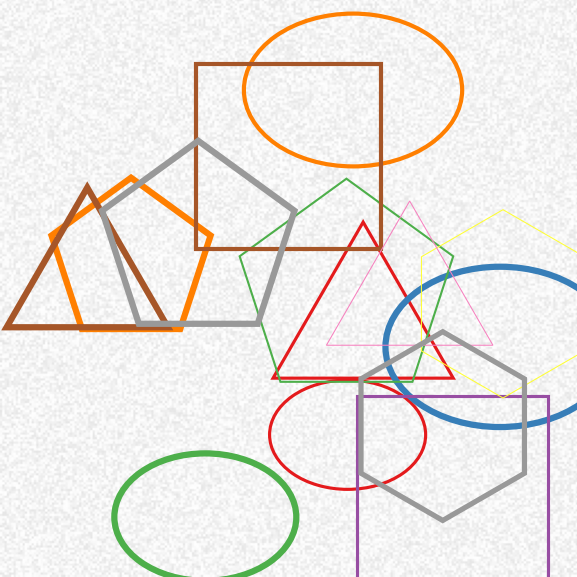[{"shape": "triangle", "thickness": 1.5, "radius": 0.9, "center": [0.629, 0.434]}, {"shape": "oval", "thickness": 1.5, "radius": 0.68, "center": [0.602, 0.246]}, {"shape": "oval", "thickness": 3, "radius": 0.99, "center": [0.866, 0.398]}, {"shape": "pentagon", "thickness": 1, "radius": 0.97, "center": [0.6, 0.495]}, {"shape": "oval", "thickness": 3, "radius": 0.79, "center": [0.356, 0.104]}, {"shape": "square", "thickness": 1.5, "radius": 0.83, "center": [0.784, 0.148]}, {"shape": "pentagon", "thickness": 3, "radius": 0.72, "center": [0.227, 0.547]}, {"shape": "oval", "thickness": 2, "radius": 0.94, "center": [0.611, 0.843]}, {"shape": "hexagon", "thickness": 0.5, "radius": 0.82, "center": [0.871, 0.473]}, {"shape": "square", "thickness": 2, "radius": 0.8, "center": [0.499, 0.728]}, {"shape": "triangle", "thickness": 3, "radius": 0.81, "center": [0.151, 0.513]}, {"shape": "triangle", "thickness": 0.5, "radius": 0.83, "center": [0.709, 0.485]}, {"shape": "hexagon", "thickness": 2.5, "radius": 0.82, "center": [0.767, 0.261]}, {"shape": "pentagon", "thickness": 3, "radius": 0.88, "center": [0.343, 0.58]}]